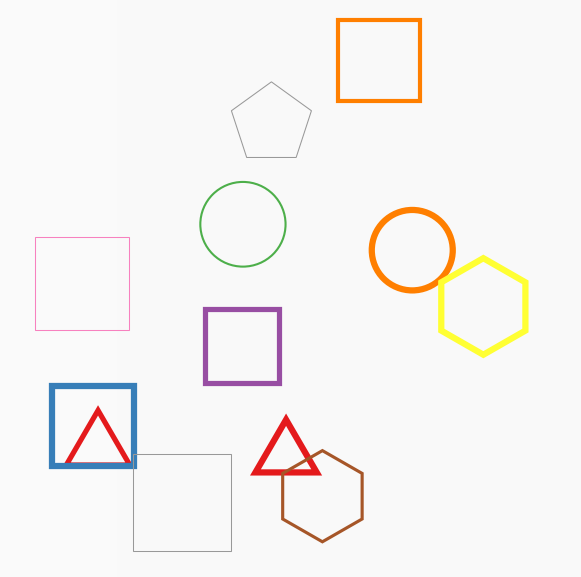[{"shape": "triangle", "thickness": 2.5, "radius": 0.32, "center": [0.169, 0.225]}, {"shape": "triangle", "thickness": 3, "radius": 0.3, "center": [0.492, 0.212]}, {"shape": "square", "thickness": 3, "radius": 0.35, "center": [0.16, 0.261]}, {"shape": "circle", "thickness": 1, "radius": 0.37, "center": [0.418, 0.611]}, {"shape": "square", "thickness": 2.5, "radius": 0.32, "center": [0.416, 0.4]}, {"shape": "square", "thickness": 2, "radius": 0.35, "center": [0.652, 0.894]}, {"shape": "circle", "thickness": 3, "radius": 0.35, "center": [0.709, 0.566]}, {"shape": "hexagon", "thickness": 3, "radius": 0.42, "center": [0.832, 0.468]}, {"shape": "hexagon", "thickness": 1.5, "radius": 0.39, "center": [0.555, 0.14]}, {"shape": "square", "thickness": 0.5, "radius": 0.4, "center": [0.141, 0.508]}, {"shape": "square", "thickness": 0.5, "radius": 0.42, "center": [0.313, 0.129]}, {"shape": "pentagon", "thickness": 0.5, "radius": 0.36, "center": [0.467, 0.785]}]